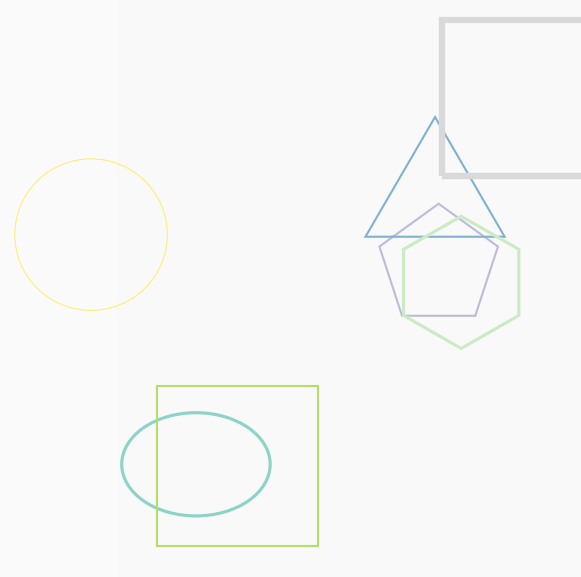[{"shape": "oval", "thickness": 1.5, "radius": 0.64, "center": [0.337, 0.195]}, {"shape": "pentagon", "thickness": 1, "radius": 0.54, "center": [0.755, 0.539]}, {"shape": "triangle", "thickness": 1, "radius": 0.69, "center": [0.748, 0.658]}, {"shape": "square", "thickness": 1, "radius": 0.69, "center": [0.409, 0.193]}, {"shape": "square", "thickness": 3, "radius": 0.67, "center": [0.895, 0.829]}, {"shape": "hexagon", "thickness": 1.5, "radius": 0.57, "center": [0.793, 0.51]}, {"shape": "circle", "thickness": 0.5, "radius": 0.66, "center": [0.157, 0.593]}]